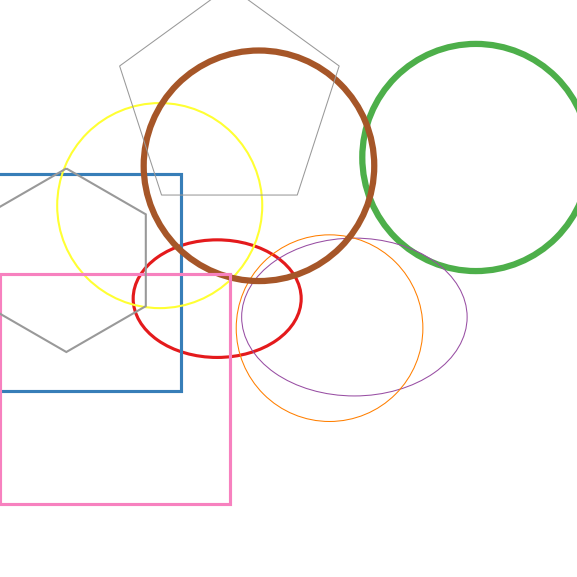[{"shape": "oval", "thickness": 1.5, "radius": 0.73, "center": [0.376, 0.482]}, {"shape": "square", "thickness": 1.5, "radius": 0.94, "center": [0.126, 0.51]}, {"shape": "circle", "thickness": 3, "radius": 0.98, "center": [0.824, 0.726]}, {"shape": "oval", "thickness": 0.5, "radius": 0.98, "center": [0.614, 0.45]}, {"shape": "circle", "thickness": 0.5, "radius": 0.81, "center": [0.571, 0.431]}, {"shape": "circle", "thickness": 1, "radius": 0.89, "center": [0.277, 0.643]}, {"shape": "circle", "thickness": 3, "radius": 1.0, "center": [0.448, 0.712]}, {"shape": "square", "thickness": 1.5, "radius": 1.0, "center": [0.199, 0.325]}, {"shape": "pentagon", "thickness": 0.5, "radius": 1.0, "center": [0.397, 0.823]}, {"shape": "hexagon", "thickness": 1, "radius": 0.79, "center": [0.115, 0.549]}]